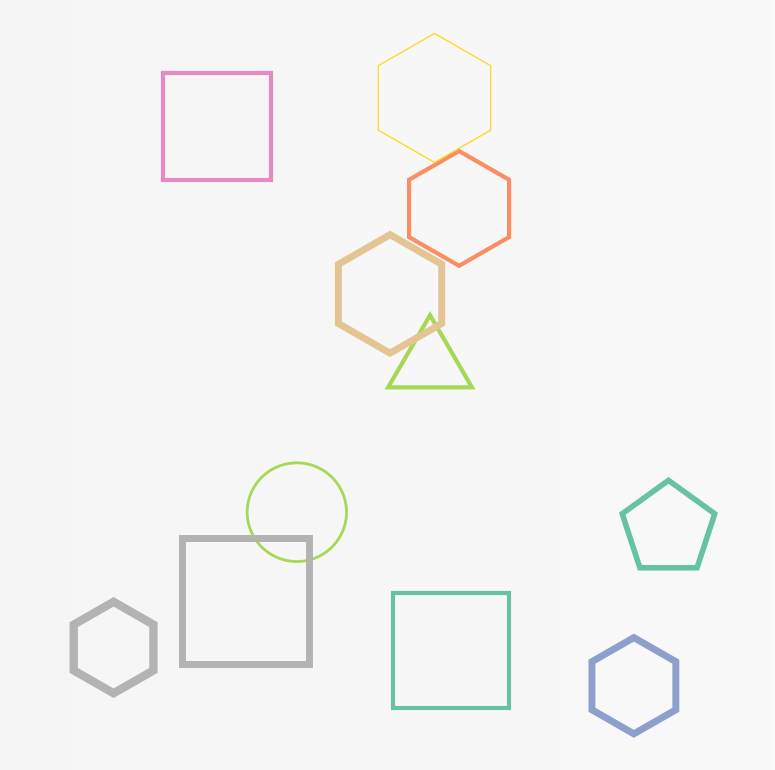[{"shape": "pentagon", "thickness": 2, "radius": 0.31, "center": [0.863, 0.313]}, {"shape": "square", "thickness": 1.5, "radius": 0.37, "center": [0.582, 0.155]}, {"shape": "hexagon", "thickness": 1.5, "radius": 0.37, "center": [0.592, 0.729]}, {"shape": "hexagon", "thickness": 2.5, "radius": 0.31, "center": [0.818, 0.109]}, {"shape": "square", "thickness": 1.5, "radius": 0.35, "center": [0.28, 0.835]}, {"shape": "circle", "thickness": 1, "radius": 0.32, "center": [0.383, 0.335]}, {"shape": "triangle", "thickness": 1.5, "radius": 0.31, "center": [0.555, 0.528]}, {"shape": "hexagon", "thickness": 0.5, "radius": 0.42, "center": [0.561, 0.873]}, {"shape": "hexagon", "thickness": 2.5, "radius": 0.38, "center": [0.503, 0.618]}, {"shape": "hexagon", "thickness": 3, "radius": 0.3, "center": [0.147, 0.159]}, {"shape": "square", "thickness": 2.5, "radius": 0.41, "center": [0.317, 0.219]}]